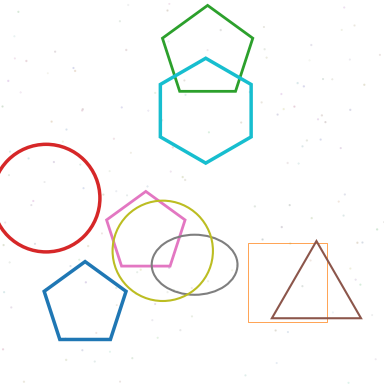[{"shape": "pentagon", "thickness": 2.5, "radius": 0.56, "center": [0.221, 0.209]}, {"shape": "square", "thickness": 0.5, "radius": 0.52, "center": [0.747, 0.267]}, {"shape": "pentagon", "thickness": 2, "radius": 0.62, "center": [0.539, 0.863]}, {"shape": "circle", "thickness": 2.5, "radius": 0.7, "center": [0.12, 0.485]}, {"shape": "triangle", "thickness": 1.5, "radius": 0.67, "center": [0.822, 0.24]}, {"shape": "pentagon", "thickness": 2, "radius": 0.54, "center": [0.379, 0.396]}, {"shape": "oval", "thickness": 1.5, "radius": 0.56, "center": [0.505, 0.312]}, {"shape": "circle", "thickness": 1.5, "radius": 0.65, "center": [0.423, 0.348]}, {"shape": "hexagon", "thickness": 2.5, "radius": 0.68, "center": [0.534, 0.713]}]